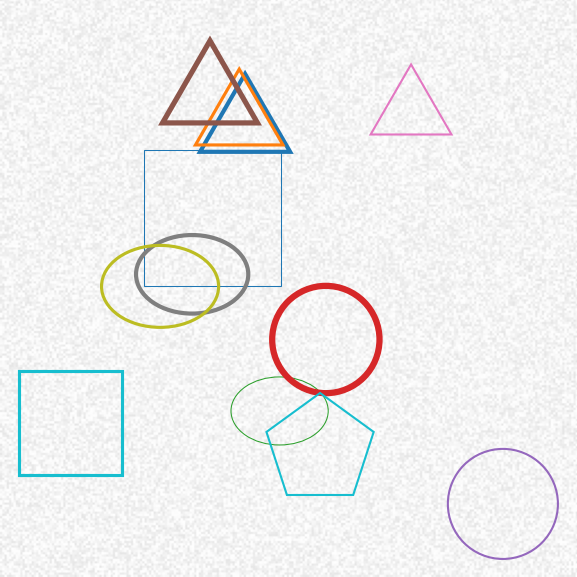[{"shape": "square", "thickness": 0.5, "radius": 0.59, "center": [0.368, 0.622]}, {"shape": "triangle", "thickness": 2, "radius": 0.45, "center": [0.424, 0.781]}, {"shape": "triangle", "thickness": 1.5, "radius": 0.44, "center": [0.414, 0.792]}, {"shape": "oval", "thickness": 0.5, "radius": 0.42, "center": [0.484, 0.288]}, {"shape": "circle", "thickness": 3, "radius": 0.46, "center": [0.564, 0.411]}, {"shape": "circle", "thickness": 1, "radius": 0.48, "center": [0.871, 0.127]}, {"shape": "triangle", "thickness": 2.5, "radius": 0.47, "center": [0.364, 0.834]}, {"shape": "triangle", "thickness": 1, "radius": 0.4, "center": [0.712, 0.807]}, {"shape": "oval", "thickness": 2, "radius": 0.49, "center": [0.333, 0.524]}, {"shape": "oval", "thickness": 1.5, "radius": 0.51, "center": [0.277, 0.503]}, {"shape": "pentagon", "thickness": 1, "radius": 0.49, "center": [0.554, 0.221]}, {"shape": "square", "thickness": 1.5, "radius": 0.45, "center": [0.122, 0.267]}]